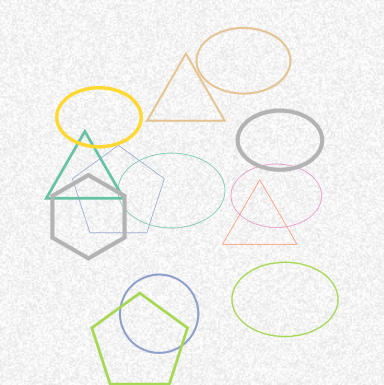[{"shape": "oval", "thickness": 0.5, "radius": 0.69, "center": [0.445, 0.505]}, {"shape": "triangle", "thickness": 2, "radius": 0.58, "center": [0.22, 0.543]}, {"shape": "triangle", "thickness": 0.5, "radius": 0.56, "center": [0.675, 0.421]}, {"shape": "circle", "thickness": 1.5, "radius": 0.51, "center": [0.413, 0.185]}, {"shape": "pentagon", "thickness": 0.5, "radius": 0.63, "center": [0.308, 0.497]}, {"shape": "oval", "thickness": 0.5, "radius": 0.59, "center": [0.718, 0.491]}, {"shape": "pentagon", "thickness": 2, "radius": 0.65, "center": [0.363, 0.108]}, {"shape": "oval", "thickness": 1, "radius": 0.69, "center": [0.74, 0.222]}, {"shape": "oval", "thickness": 2.5, "radius": 0.55, "center": [0.257, 0.695]}, {"shape": "triangle", "thickness": 1.5, "radius": 0.58, "center": [0.483, 0.744]}, {"shape": "oval", "thickness": 1.5, "radius": 0.61, "center": [0.632, 0.842]}, {"shape": "hexagon", "thickness": 3, "radius": 0.54, "center": [0.23, 0.437]}, {"shape": "oval", "thickness": 3, "radius": 0.55, "center": [0.727, 0.636]}]